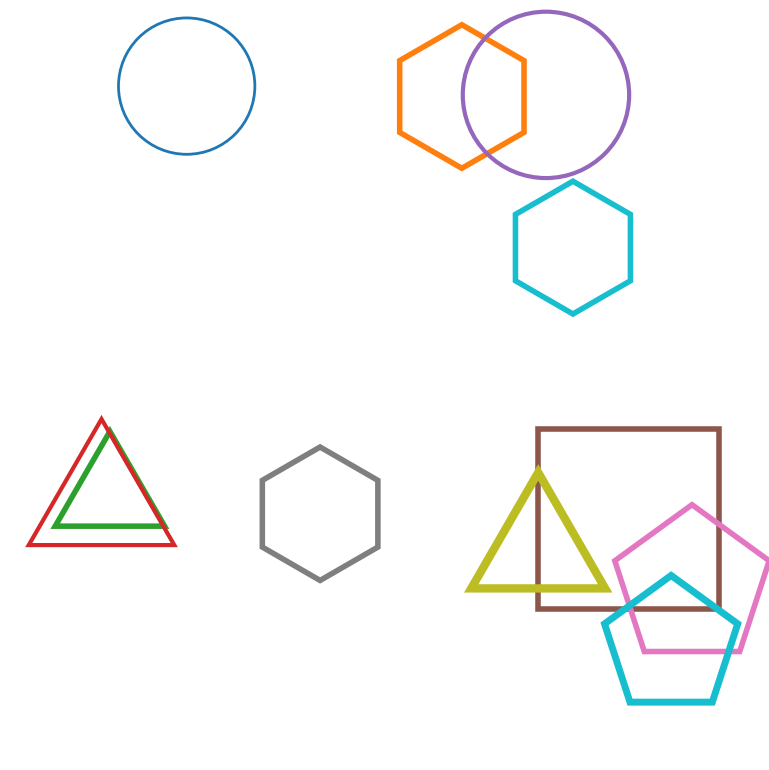[{"shape": "circle", "thickness": 1, "radius": 0.44, "center": [0.242, 0.888]}, {"shape": "hexagon", "thickness": 2, "radius": 0.47, "center": [0.6, 0.875]}, {"shape": "triangle", "thickness": 2, "radius": 0.41, "center": [0.143, 0.358]}, {"shape": "triangle", "thickness": 1.5, "radius": 0.55, "center": [0.132, 0.347]}, {"shape": "circle", "thickness": 1.5, "radius": 0.54, "center": [0.709, 0.877]}, {"shape": "square", "thickness": 2, "radius": 0.59, "center": [0.816, 0.326]}, {"shape": "pentagon", "thickness": 2, "radius": 0.53, "center": [0.899, 0.239]}, {"shape": "hexagon", "thickness": 2, "radius": 0.43, "center": [0.416, 0.333]}, {"shape": "triangle", "thickness": 3, "radius": 0.5, "center": [0.699, 0.286]}, {"shape": "hexagon", "thickness": 2, "radius": 0.43, "center": [0.744, 0.678]}, {"shape": "pentagon", "thickness": 2.5, "radius": 0.45, "center": [0.872, 0.162]}]